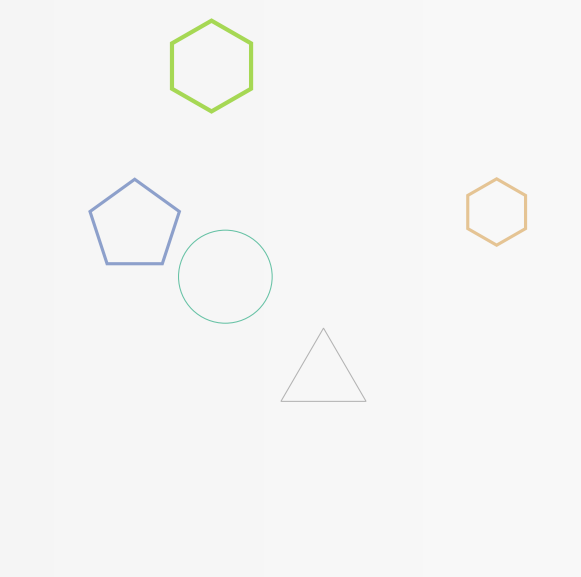[{"shape": "circle", "thickness": 0.5, "radius": 0.4, "center": [0.388, 0.52]}, {"shape": "pentagon", "thickness": 1.5, "radius": 0.4, "center": [0.232, 0.608]}, {"shape": "hexagon", "thickness": 2, "radius": 0.39, "center": [0.364, 0.885]}, {"shape": "hexagon", "thickness": 1.5, "radius": 0.29, "center": [0.854, 0.632]}, {"shape": "triangle", "thickness": 0.5, "radius": 0.42, "center": [0.557, 0.346]}]